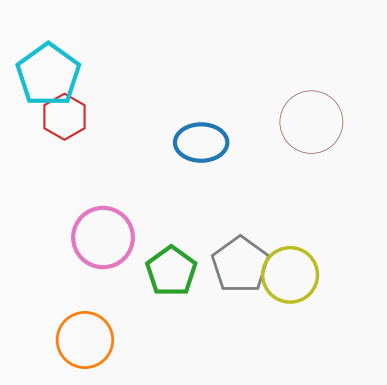[{"shape": "oval", "thickness": 3, "radius": 0.34, "center": [0.519, 0.63]}, {"shape": "circle", "thickness": 2, "radius": 0.36, "center": [0.219, 0.117]}, {"shape": "pentagon", "thickness": 3, "radius": 0.33, "center": [0.442, 0.296]}, {"shape": "hexagon", "thickness": 1.5, "radius": 0.3, "center": [0.166, 0.697]}, {"shape": "circle", "thickness": 0.5, "radius": 0.41, "center": [0.804, 0.683]}, {"shape": "circle", "thickness": 3, "radius": 0.39, "center": [0.266, 0.383]}, {"shape": "pentagon", "thickness": 2, "radius": 0.38, "center": [0.62, 0.312]}, {"shape": "circle", "thickness": 2.5, "radius": 0.35, "center": [0.749, 0.286]}, {"shape": "pentagon", "thickness": 3, "radius": 0.42, "center": [0.125, 0.806]}]